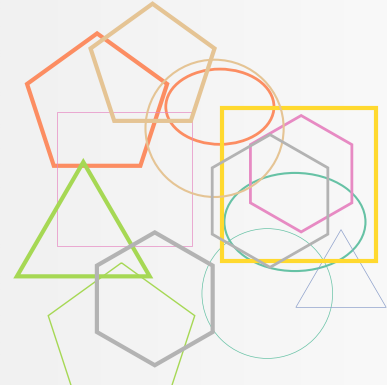[{"shape": "circle", "thickness": 0.5, "radius": 0.84, "center": [0.69, 0.238]}, {"shape": "oval", "thickness": 1.5, "radius": 0.91, "center": [0.761, 0.423]}, {"shape": "oval", "thickness": 2, "radius": 0.7, "center": [0.567, 0.723]}, {"shape": "pentagon", "thickness": 3, "radius": 0.95, "center": [0.251, 0.723]}, {"shape": "triangle", "thickness": 0.5, "radius": 0.67, "center": [0.88, 0.269]}, {"shape": "square", "thickness": 0.5, "radius": 0.87, "center": [0.321, 0.534]}, {"shape": "hexagon", "thickness": 2, "radius": 0.76, "center": [0.777, 0.549]}, {"shape": "pentagon", "thickness": 1, "radius": 0.99, "center": [0.314, 0.119]}, {"shape": "triangle", "thickness": 3, "radius": 0.99, "center": [0.215, 0.381]}, {"shape": "square", "thickness": 3, "radius": 1.0, "center": [0.772, 0.52]}, {"shape": "pentagon", "thickness": 3, "radius": 0.84, "center": [0.394, 0.822]}, {"shape": "circle", "thickness": 1.5, "radius": 0.89, "center": [0.554, 0.667]}, {"shape": "hexagon", "thickness": 2, "radius": 0.86, "center": [0.697, 0.478]}, {"shape": "hexagon", "thickness": 3, "radius": 0.86, "center": [0.399, 0.224]}]